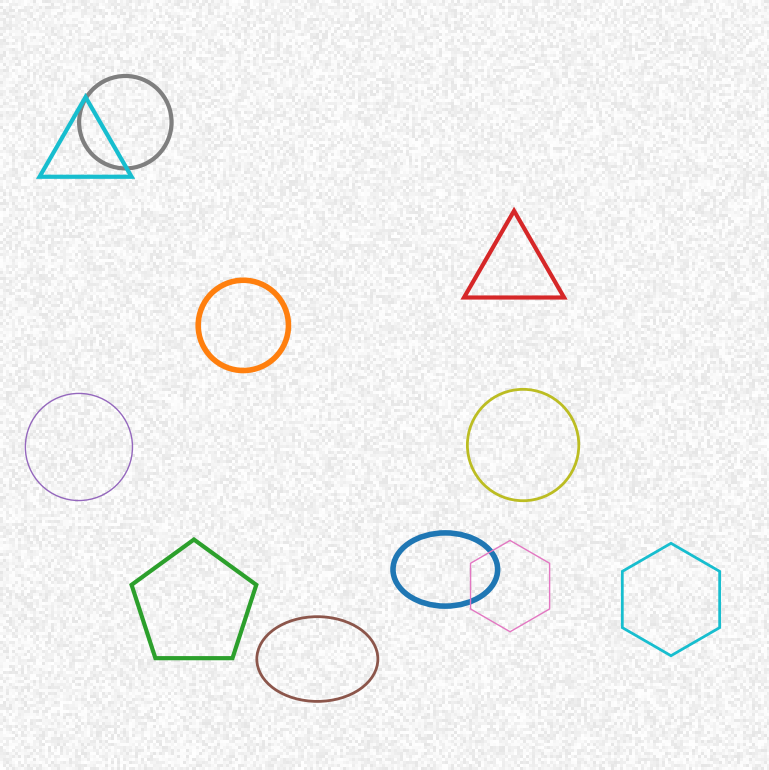[{"shape": "oval", "thickness": 2, "radius": 0.34, "center": [0.578, 0.26]}, {"shape": "circle", "thickness": 2, "radius": 0.29, "center": [0.316, 0.577]}, {"shape": "pentagon", "thickness": 1.5, "radius": 0.43, "center": [0.252, 0.214]}, {"shape": "triangle", "thickness": 1.5, "radius": 0.38, "center": [0.668, 0.651]}, {"shape": "circle", "thickness": 0.5, "radius": 0.35, "center": [0.102, 0.42]}, {"shape": "oval", "thickness": 1, "radius": 0.39, "center": [0.412, 0.144]}, {"shape": "hexagon", "thickness": 0.5, "radius": 0.3, "center": [0.662, 0.239]}, {"shape": "circle", "thickness": 1.5, "radius": 0.3, "center": [0.163, 0.841]}, {"shape": "circle", "thickness": 1, "radius": 0.36, "center": [0.679, 0.422]}, {"shape": "hexagon", "thickness": 1, "radius": 0.37, "center": [0.871, 0.221]}, {"shape": "triangle", "thickness": 1.5, "radius": 0.34, "center": [0.111, 0.805]}]